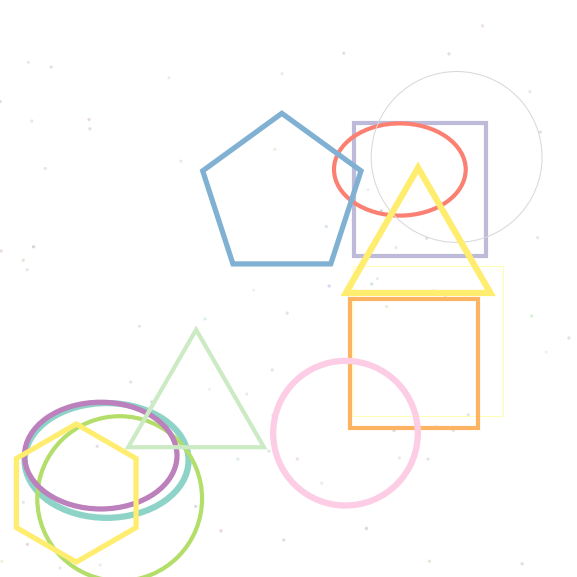[{"shape": "oval", "thickness": 3, "radius": 0.71, "center": [0.185, 0.202]}, {"shape": "square", "thickness": 0.5, "radius": 0.65, "center": [0.741, 0.409]}, {"shape": "square", "thickness": 2, "radius": 0.57, "center": [0.727, 0.671]}, {"shape": "oval", "thickness": 2, "radius": 0.57, "center": [0.692, 0.706]}, {"shape": "pentagon", "thickness": 2.5, "radius": 0.72, "center": [0.488, 0.659]}, {"shape": "square", "thickness": 2, "radius": 0.56, "center": [0.717, 0.37]}, {"shape": "circle", "thickness": 2, "radius": 0.71, "center": [0.207, 0.136]}, {"shape": "circle", "thickness": 3, "radius": 0.63, "center": [0.598, 0.249]}, {"shape": "circle", "thickness": 0.5, "radius": 0.74, "center": [0.791, 0.727]}, {"shape": "oval", "thickness": 2.5, "radius": 0.66, "center": [0.174, 0.21]}, {"shape": "triangle", "thickness": 2, "radius": 0.68, "center": [0.34, 0.293]}, {"shape": "hexagon", "thickness": 2.5, "radius": 0.6, "center": [0.132, 0.145]}, {"shape": "triangle", "thickness": 3, "radius": 0.72, "center": [0.724, 0.564]}]